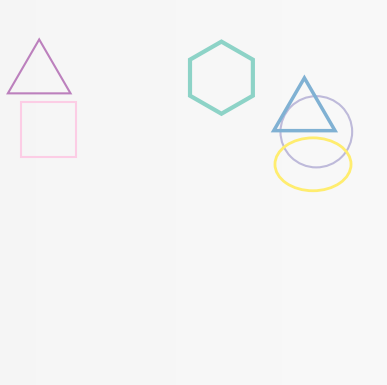[{"shape": "hexagon", "thickness": 3, "radius": 0.47, "center": [0.571, 0.798]}, {"shape": "circle", "thickness": 1.5, "radius": 0.46, "center": [0.816, 0.658]}, {"shape": "triangle", "thickness": 2.5, "radius": 0.46, "center": [0.786, 0.706]}, {"shape": "square", "thickness": 1.5, "radius": 0.35, "center": [0.126, 0.663]}, {"shape": "triangle", "thickness": 1.5, "radius": 0.47, "center": [0.101, 0.804]}, {"shape": "oval", "thickness": 2, "radius": 0.49, "center": [0.808, 0.573]}]